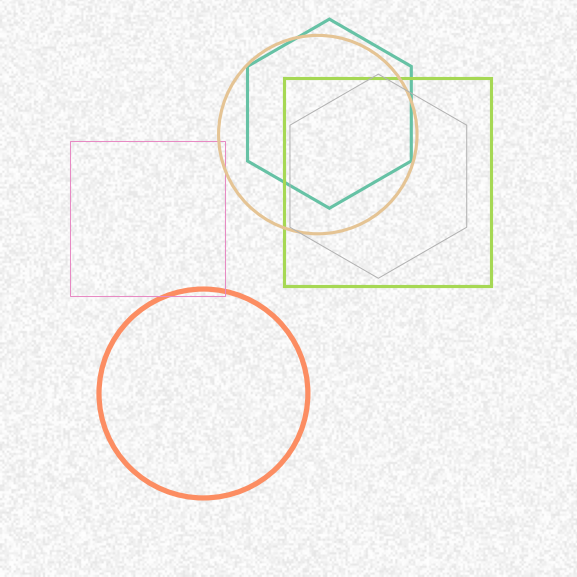[{"shape": "hexagon", "thickness": 1.5, "radius": 0.82, "center": [0.57, 0.802]}, {"shape": "circle", "thickness": 2.5, "radius": 0.9, "center": [0.352, 0.318]}, {"shape": "square", "thickness": 0.5, "radius": 0.67, "center": [0.255, 0.621]}, {"shape": "square", "thickness": 1.5, "radius": 0.9, "center": [0.671, 0.684]}, {"shape": "circle", "thickness": 1.5, "radius": 0.86, "center": [0.55, 0.766]}, {"shape": "hexagon", "thickness": 0.5, "radius": 0.88, "center": [0.655, 0.694]}]